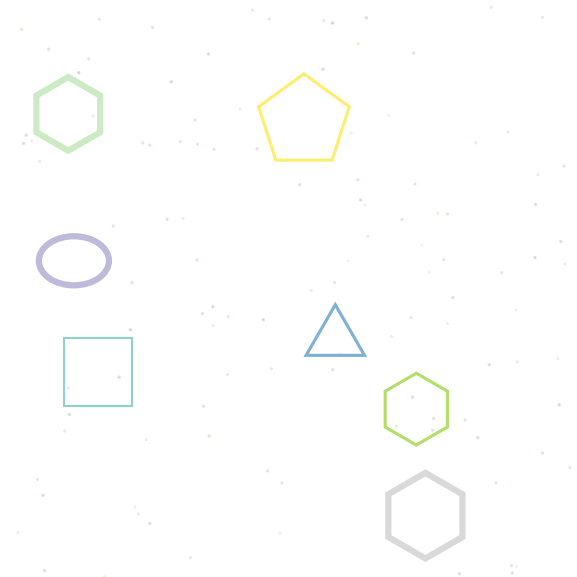[{"shape": "square", "thickness": 1, "radius": 0.29, "center": [0.169, 0.354]}, {"shape": "oval", "thickness": 3, "radius": 0.3, "center": [0.128, 0.548]}, {"shape": "triangle", "thickness": 1.5, "radius": 0.29, "center": [0.581, 0.413]}, {"shape": "hexagon", "thickness": 1.5, "radius": 0.31, "center": [0.721, 0.291]}, {"shape": "hexagon", "thickness": 3, "radius": 0.37, "center": [0.737, 0.106]}, {"shape": "hexagon", "thickness": 3, "radius": 0.32, "center": [0.118, 0.802]}, {"shape": "pentagon", "thickness": 1.5, "radius": 0.41, "center": [0.526, 0.789]}]